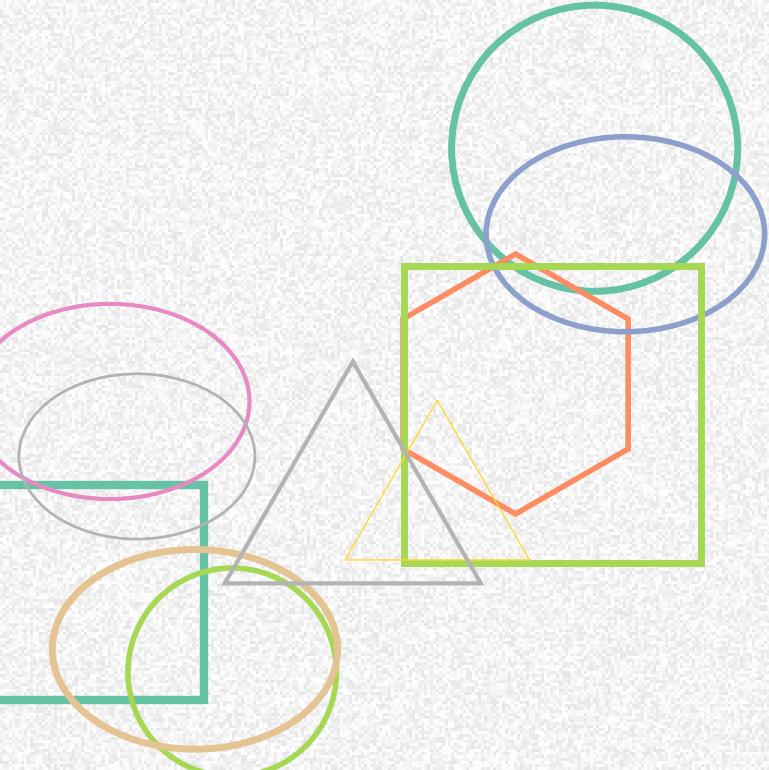[{"shape": "square", "thickness": 3, "radius": 0.7, "center": [0.125, 0.23]}, {"shape": "circle", "thickness": 2.5, "radius": 0.93, "center": [0.772, 0.807]}, {"shape": "hexagon", "thickness": 2, "radius": 0.84, "center": [0.67, 0.501]}, {"shape": "oval", "thickness": 2, "radius": 0.9, "center": [0.812, 0.696]}, {"shape": "oval", "thickness": 1.5, "radius": 0.91, "center": [0.143, 0.479]}, {"shape": "square", "thickness": 2.5, "radius": 0.96, "center": [0.717, 0.462]}, {"shape": "circle", "thickness": 2, "radius": 0.68, "center": [0.302, 0.127]}, {"shape": "triangle", "thickness": 0.5, "radius": 0.69, "center": [0.568, 0.342]}, {"shape": "oval", "thickness": 2.5, "radius": 0.93, "center": [0.253, 0.157]}, {"shape": "triangle", "thickness": 1.5, "radius": 0.96, "center": [0.458, 0.338]}, {"shape": "oval", "thickness": 1, "radius": 0.77, "center": [0.178, 0.407]}]